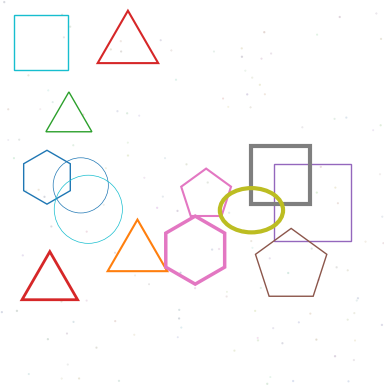[{"shape": "circle", "thickness": 0.5, "radius": 0.36, "center": [0.21, 0.519]}, {"shape": "hexagon", "thickness": 1, "radius": 0.35, "center": [0.122, 0.54]}, {"shape": "triangle", "thickness": 1.5, "radius": 0.45, "center": [0.357, 0.34]}, {"shape": "triangle", "thickness": 1, "radius": 0.34, "center": [0.179, 0.692]}, {"shape": "triangle", "thickness": 1.5, "radius": 0.45, "center": [0.332, 0.881]}, {"shape": "triangle", "thickness": 2, "radius": 0.42, "center": [0.129, 0.263]}, {"shape": "square", "thickness": 1, "radius": 0.5, "center": [0.811, 0.474]}, {"shape": "pentagon", "thickness": 1, "radius": 0.49, "center": [0.756, 0.309]}, {"shape": "hexagon", "thickness": 2.5, "radius": 0.44, "center": [0.507, 0.35]}, {"shape": "pentagon", "thickness": 1.5, "radius": 0.34, "center": [0.535, 0.494]}, {"shape": "square", "thickness": 3, "radius": 0.38, "center": [0.729, 0.546]}, {"shape": "oval", "thickness": 3, "radius": 0.41, "center": [0.653, 0.454]}, {"shape": "circle", "thickness": 0.5, "radius": 0.44, "center": [0.229, 0.456]}, {"shape": "square", "thickness": 1, "radius": 0.35, "center": [0.106, 0.889]}]